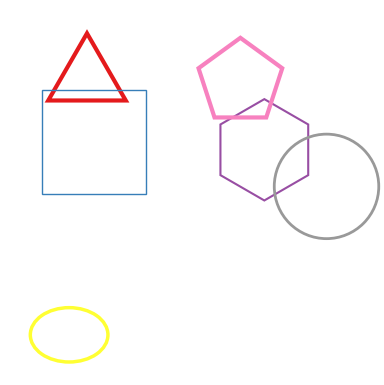[{"shape": "triangle", "thickness": 3, "radius": 0.58, "center": [0.226, 0.797]}, {"shape": "square", "thickness": 1, "radius": 0.68, "center": [0.244, 0.631]}, {"shape": "hexagon", "thickness": 1.5, "radius": 0.66, "center": [0.687, 0.611]}, {"shape": "oval", "thickness": 2.5, "radius": 0.5, "center": [0.18, 0.13]}, {"shape": "pentagon", "thickness": 3, "radius": 0.57, "center": [0.624, 0.787]}, {"shape": "circle", "thickness": 2, "radius": 0.68, "center": [0.848, 0.516]}]